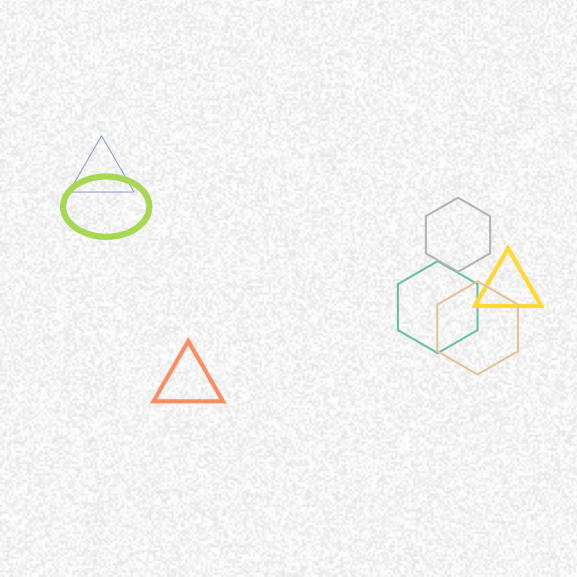[{"shape": "hexagon", "thickness": 1, "radius": 0.4, "center": [0.758, 0.467]}, {"shape": "triangle", "thickness": 2, "radius": 0.35, "center": [0.326, 0.339]}, {"shape": "triangle", "thickness": 0.5, "radius": 0.33, "center": [0.176, 0.699]}, {"shape": "oval", "thickness": 3, "radius": 0.37, "center": [0.184, 0.641]}, {"shape": "triangle", "thickness": 2, "radius": 0.33, "center": [0.88, 0.503]}, {"shape": "hexagon", "thickness": 1, "radius": 0.4, "center": [0.827, 0.431]}, {"shape": "hexagon", "thickness": 1, "radius": 0.32, "center": [0.793, 0.593]}]